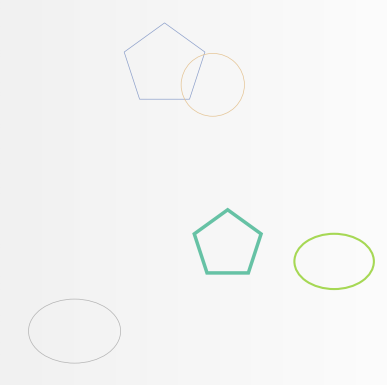[{"shape": "pentagon", "thickness": 2.5, "radius": 0.45, "center": [0.588, 0.364]}, {"shape": "pentagon", "thickness": 0.5, "radius": 0.55, "center": [0.425, 0.831]}, {"shape": "oval", "thickness": 1.5, "radius": 0.51, "center": [0.862, 0.321]}, {"shape": "circle", "thickness": 0.5, "radius": 0.41, "center": [0.549, 0.78]}, {"shape": "oval", "thickness": 0.5, "radius": 0.59, "center": [0.192, 0.14]}]